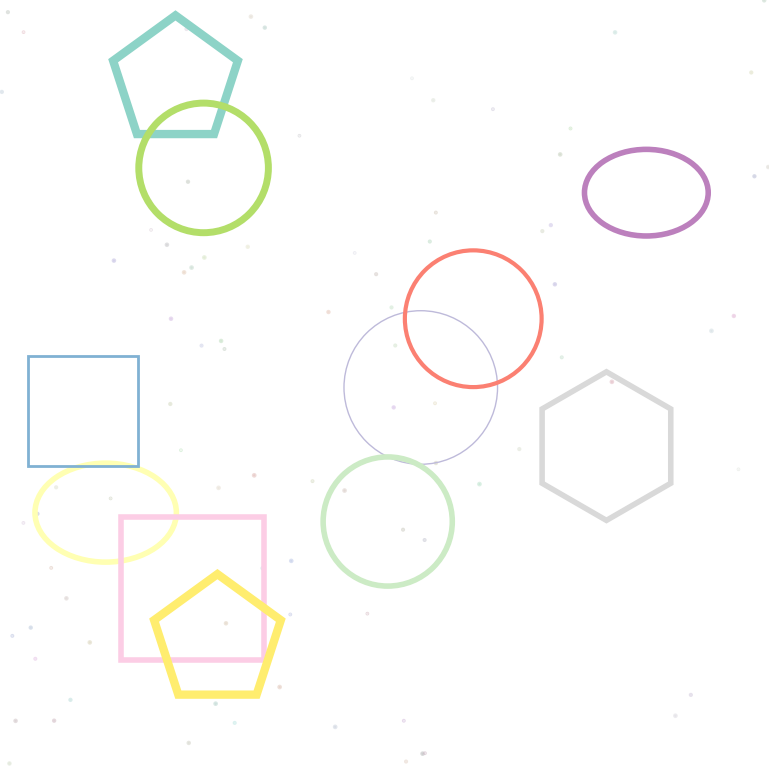[{"shape": "pentagon", "thickness": 3, "radius": 0.43, "center": [0.228, 0.895]}, {"shape": "oval", "thickness": 2, "radius": 0.46, "center": [0.137, 0.334]}, {"shape": "circle", "thickness": 0.5, "radius": 0.5, "center": [0.546, 0.497]}, {"shape": "circle", "thickness": 1.5, "radius": 0.44, "center": [0.615, 0.586]}, {"shape": "square", "thickness": 1, "radius": 0.36, "center": [0.108, 0.466]}, {"shape": "circle", "thickness": 2.5, "radius": 0.42, "center": [0.264, 0.782]}, {"shape": "square", "thickness": 2, "radius": 0.46, "center": [0.25, 0.236]}, {"shape": "hexagon", "thickness": 2, "radius": 0.48, "center": [0.788, 0.421]}, {"shape": "oval", "thickness": 2, "radius": 0.4, "center": [0.839, 0.75]}, {"shape": "circle", "thickness": 2, "radius": 0.42, "center": [0.504, 0.323]}, {"shape": "pentagon", "thickness": 3, "radius": 0.43, "center": [0.282, 0.168]}]